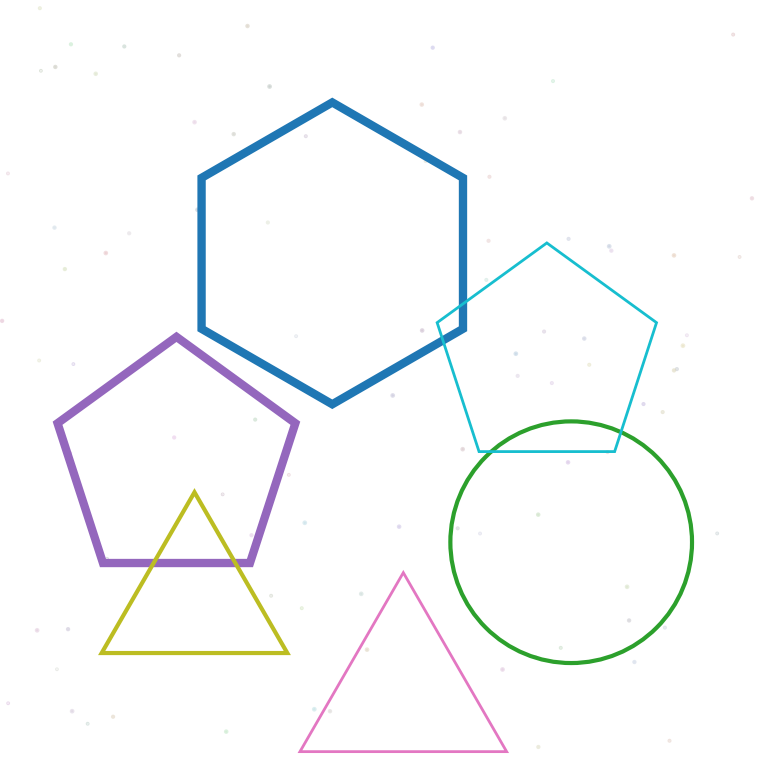[{"shape": "hexagon", "thickness": 3, "radius": 0.98, "center": [0.432, 0.671]}, {"shape": "circle", "thickness": 1.5, "radius": 0.78, "center": [0.742, 0.296]}, {"shape": "pentagon", "thickness": 3, "radius": 0.81, "center": [0.229, 0.4]}, {"shape": "triangle", "thickness": 1, "radius": 0.77, "center": [0.524, 0.101]}, {"shape": "triangle", "thickness": 1.5, "radius": 0.7, "center": [0.253, 0.222]}, {"shape": "pentagon", "thickness": 1, "radius": 0.75, "center": [0.71, 0.535]}]